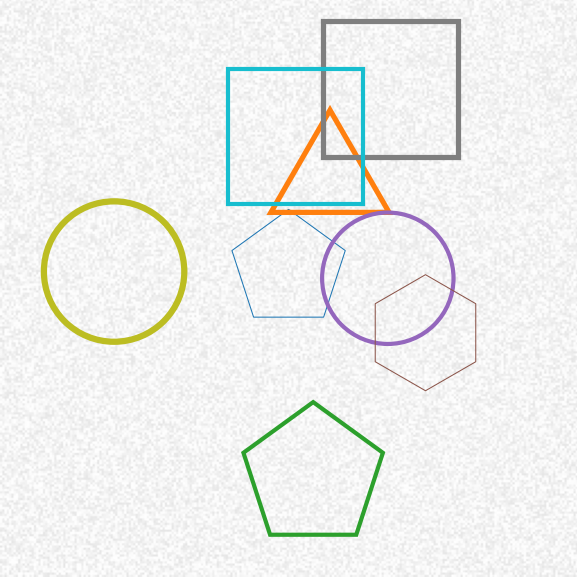[{"shape": "pentagon", "thickness": 0.5, "radius": 0.52, "center": [0.5, 0.533]}, {"shape": "triangle", "thickness": 2.5, "radius": 0.59, "center": [0.571, 0.69]}, {"shape": "pentagon", "thickness": 2, "radius": 0.63, "center": [0.542, 0.176]}, {"shape": "circle", "thickness": 2, "radius": 0.57, "center": [0.672, 0.517]}, {"shape": "hexagon", "thickness": 0.5, "radius": 0.5, "center": [0.737, 0.423]}, {"shape": "square", "thickness": 2.5, "radius": 0.59, "center": [0.676, 0.845]}, {"shape": "circle", "thickness": 3, "radius": 0.61, "center": [0.198, 0.529]}, {"shape": "square", "thickness": 2, "radius": 0.58, "center": [0.512, 0.763]}]